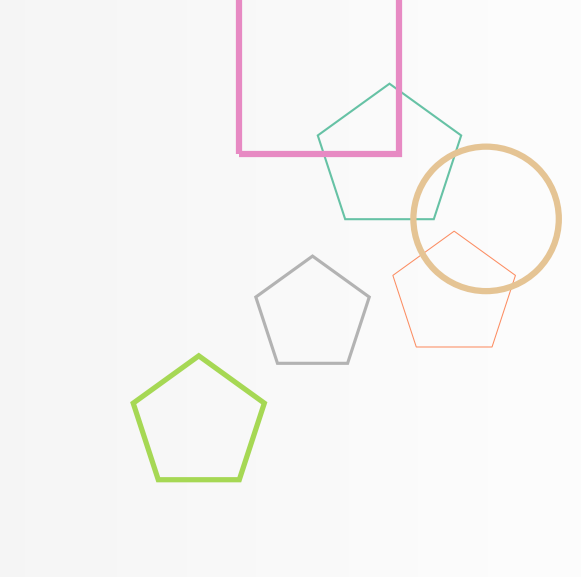[{"shape": "pentagon", "thickness": 1, "radius": 0.65, "center": [0.67, 0.725]}, {"shape": "pentagon", "thickness": 0.5, "radius": 0.55, "center": [0.781, 0.488]}, {"shape": "square", "thickness": 3, "radius": 0.69, "center": [0.549, 0.87]}, {"shape": "pentagon", "thickness": 2.5, "radius": 0.59, "center": [0.342, 0.264]}, {"shape": "circle", "thickness": 3, "radius": 0.63, "center": [0.836, 0.62]}, {"shape": "pentagon", "thickness": 1.5, "radius": 0.51, "center": [0.538, 0.453]}]